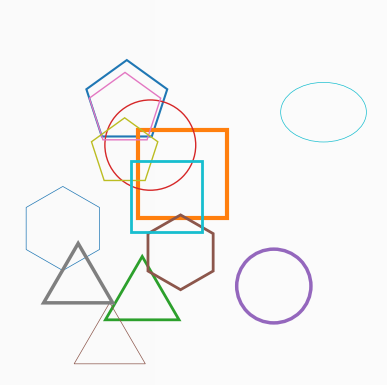[{"shape": "pentagon", "thickness": 1.5, "radius": 0.55, "center": [0.327, 0.734]}, {"shape": "hexagon", "thickness": 0.5, "radius": 0.55, "center": [0.162, 0.407]}, {"shape": "square", "thickness": 3, "radius": 0.57, "center": [0.471, 0.548]}, {"shape": "triangle", "thickness": 2, "radius": 0.55, "center": [0.367, 0.224]}, {"shape": "circle", "thickness": 1, "radius": 0.59, "center": [0.388, 0.623]}, {"shape": "circle", "thickness": 2.5, "radius": 0.48, "center": [0.707, 0.257]}, {"shape": "hexagon", "thickness": 2, "radius": 0.49, "center": [0.466, 0.345]}, {"shape": "triangle", "thickness": 0.5, "radius": 0.53, "center": [0.283, 0.108]}, {"shape": "pentagon", "thickness": 1, "radius": 0.48, "center": [0.323, 0.715]}, {"shape": "triangle", "thickness": 2.5, "radius": 0.51, "center": [0.202, 0.265]}, {"shape": "pentagon", "thickness": 1, "radius": 0.45, "center": [0.322, 0.604]}, {"shape": "oval", "thickness": 0.5, "radius": 0.55, "center": [0.835, 0.709]}, {"shape": "square", "thickness": 2, "radius": 0.46, "center": [0.429, 0.489]}]